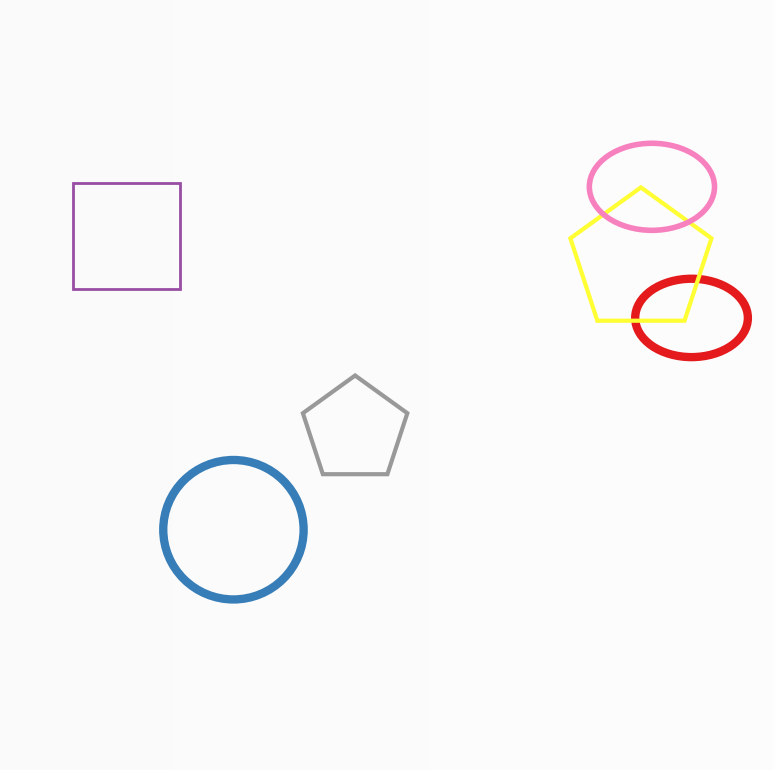[{"shape": "oval", "thickness": 3, "radius": 0.36, "center": [0.892, 0.587]}, {"shape": "circle", "thickness": 3, "radius": 0.45, "center": [0.301, 0.312]}, {"shape": "square", "thickness": 1, "radius": 0.35, "center": [0.163, 0.694]}, {"shape": "pentagon", "thickness": 1.5, "radius": 0.48, "center": [0.827, 0.661]}, {"shape": "oval", "thickness": 2, "radius": 0.4, "center": [0.841, 0.757]}, {"shape": "pentagon", "thickness": 1.5, "radius": 0.35, "center": [0.458, 0.441]}]